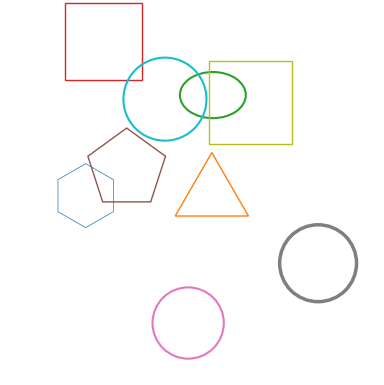[{"shape": "hexagon", "thickness": 0.5, "radius": 0.42, "center": [0.223, 0.492]}, {"shape": "triangle", "thickness": 1, "radius": 0.55, "center": [0.55, 0.494]}, {"shape": "oval", "thickness": 1.5, "radius": 0.43, "center": [0.553, 0.753]}, {"shape": "square", "thickness": 1, "radius": 0.5, "center": [0.269, 0.891]}, {"shape": "pentagon", "thickness": 1, "radius": 0.53, "center": [0.329, 0.561]}, {"shape": "circle", "thickness": 1.5, "radius": 0.46, "center": [0.489, 0.161]}, {"shape": "circle", "thickness": 2.5, "radius": 0.5, "center": [0.826, 0.316]}, {"shape": "square", "thickness": 1, "radius": 0.54, "center": [0.651, 0.735]}, {"shape": "circle", "thickness": 1.5, "radius": 0.54, "center": [0.428, 0.743]}]